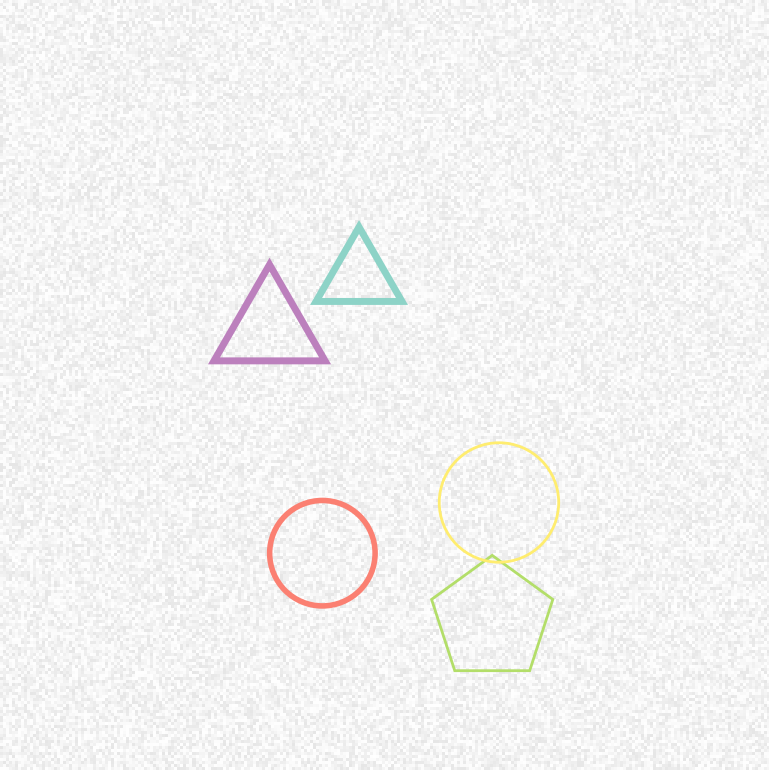[{"shape": "triangle", "thickness": 2.5, "radius": 0.32, "center": [0.466, 0.641]}, {"shape": "circle", "thickness": 2, "radius": 0.34, "center": [0.419, 0.282]}, {"shape": "pentagon", "thickness": 1, "radius": 0.41, "center": [0.639, 0.196]}, {"shape": "triangle", "thickness": 2.5, "radius": 0.42, "center": [0.35, 0.573]}, {"shape": "circle", "thickness": 1, "radius": 0.39, "center": [0.648, 0.347]}]